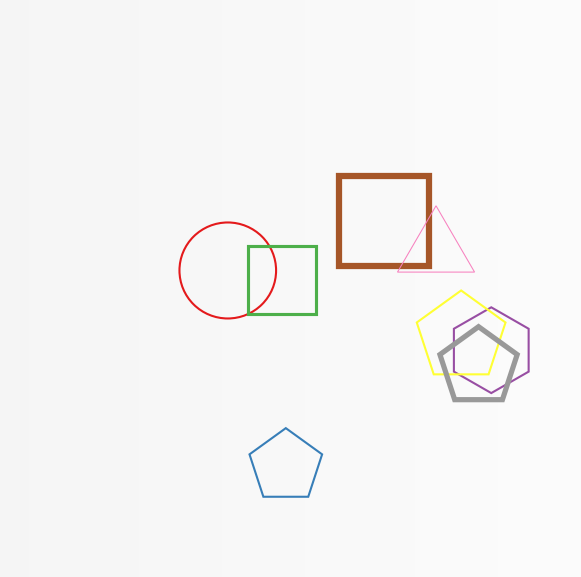[{"shape": "circle", "thickness": 1, "radius": 0.42, "center": [0.392, 0.531]}, {"shape": "pentagon", "thickness": 1, "radius": 0.33, "center": [0.492, 0.192]}, {"shape": "square", "thickness": 1.5, "radius": 0.3, "center": [0.485, 0.515]}, {"shape": "hexagon", "thickness": 1, "radius": 0.37, "center": [0.845, 0.393]}, {"shape": "pentagon", "thickness": 1, "radius": 0.4, "center": [0.793, 0.416]}, {"shape": "square", "thickness": 3, "radius": 0.39, "center": [0.661, 0.616]}, {"shape": "triangle", "thickness": 0.5, "radius": 0.38, "center": [0.75, 0.566]}, {"shape": "pentagon", "thickness": 2.5, "radius": 0.35, "center": [0.823, 0.364]}]